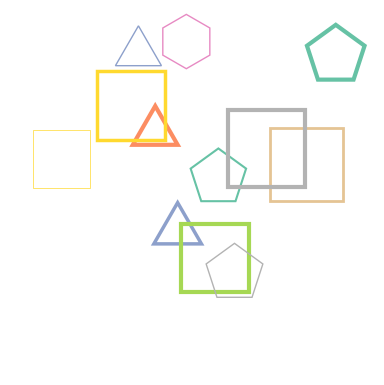[{"shape": "pentagon", "thickness": 3, "radius": 0.39, "center": [0.872, 0.857]}, {"shape": "pentagon", "thickness": 1.5, "radius": 0.38, "center": [0.567, 0.539]}, {"shape": "triangle", "thickness": 3, "radius": 0.34, "center": [0.403, 0.657]}, {"shape": "triangle", "thickness": 2.5, "radius": 0.36, "center": [0.461, 0.402]}, {"shape": "triangle", "thickness": 1, "radius": 0.34, "center": [0.36, 0.864]}, {"shape": "hexagon", "thickness": 1, "radius": 0.35, "center": [0.484, 0.892]}, {"shape": "square", "thickness": 3, "radius": 0.44, "center": [0.558, 0.329]}, {"shape": "square", "thickness": 0.5, "radius": 0.37, "center": [0.16, 0.586]}, {"shape": "square", "thickness": 2.5, "radius": 0.44, "center": [0.34, 0.726]}, {"shape": "square", "thickness": 2, "radius": 0.47, "center": [0.796, 0.573]}, {"shape": "pentagon", "thickness": 1, "radius": 0.39, "center": [0.609, 0.29]}, {"shape": "square", "thickness": 3, "radius": 0.5, "center": [0.693, 0.615]}]